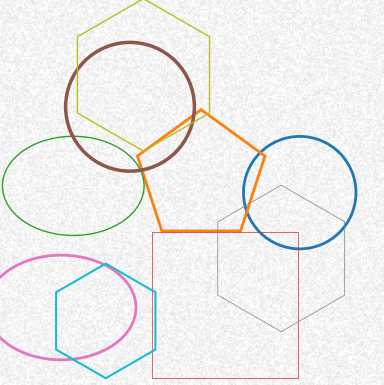[{"shape": "circle", "thickness": 2, "radius": 0.73, "center": [0.779, 0.5]}, {"shape": "pentagon", "thickness": 2, "radius": 0.87, "center": [0.523, 0.541]}, {"shape": "oval", "thickness": 1, "radius": 0.92, "center": [0.19, 0.517]}, {"shape": "square", "thickness": 0.5, "radius": 0.95, "center": [0.584, 0.207]}, {"shape": "circle", "thickness": 2.5, "radius": 0.84, "center": [0.338, 0.723]}, {"shape": "oval", "thickness": 2, "radius": 0.97, "center": [0.159, 0.201]}, {"shape": "hexagon", "thickness": 0.5, "radius": 0.95, "center": [0.73, 0.329]}, {"shape": "hexagon", "thickness": 1, "radius": 0.99, "center": [0.373, 0.806]}, {"shape": "hexagon", "thickness": 1.5, "radius": 0.74, "center": [0.275, 0.166]}]